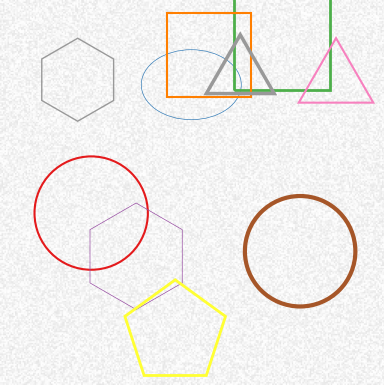[{"shape": "circle", "thickness": 1.5, "radius": 0.74, "center": [0.237, 0.447]}, {"shape": "oval", "thickness": 0.5, "radius": 0.65, "center": [0.497, 0.78]}, {"shape": "square", "thickness": 2, "radius": 0.62, "center": [0.733, 0.892]}, {"shape": "hexagon", "thickness": 0.5, "radius": 0.69, "center": [0.354, 0.334]}, {"shape": "square", "thickness": 1.5, "radius": 0.54, "center": [0.543, 0.856]}, {"shape": "pentagon", "thickness": 2, "radius": 0.69, "center": [0.455, 0.136]}, {"shape": "circle", "thickness": 3, "radius": 0.72, "center": [0.78, 0.347]}, {"shape": "triangle", "thickness": 1.5, "radius": 0.56, "center": [0.873, 0.789]}, {"shape": "hexagon", "thickness": 1, "radius": 0.54, "center": [0.202, 0.793]}, {"shape": "triangle", "thickness": 2.5, "radius": 0.51, "center": [0.624, 0.808]}]